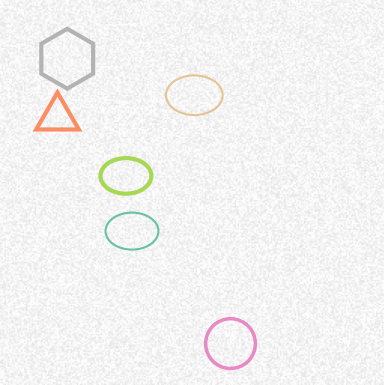[{"shape": "oval", "thickness": 1.5, "radius": 0.34, "center": [0.343, 0.4]}, {"shape": "triangle", "thickness": 3, "radius": 0.32, "center": [0.149, 0.696]}, {"shape": "circle", "thickness": 2.5, "radius": 0.32, "center": [0.599, 0.108]}, {"shape": "oval", "thickness": 3, "radius": 0.33, "center": [0.327, 0.543]}, {"shape": "oval", "thickness": 1.5, "radius": 0.37, "center": [0.505, 0.753]}, {"shape": "hexagon", "thickness": 3, "radius": 0.39, "center": [0.175, 0.847]}]